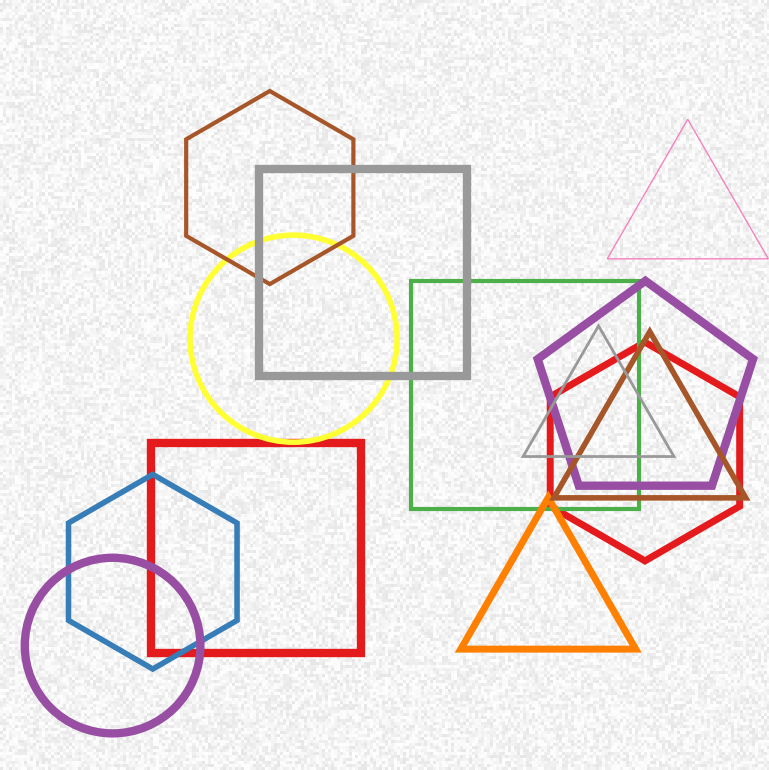[{"shape": "square", "thickness": 3, "radius": 0.68, "center": [0.333, 0.288]}, {"shape": "hexagon", "thickness": 2.5, "radius": 0.71, "center": [0.838, 0.414]}, {"shape": "hexagon", "thickness": 2, "radius": 0.63, "center": [0.198, 0.258]}, {"shape": "square", "thickness": 1.5, "radius": 0.74, "center": [0.682, 0.487]}, {"shape": "pentagon", "thickness": 3, "radius": 0.74, "center": [0.838, 0.488]}, {"shape": "circle", "thickness": 3, "radius": 0.57, "center": [0.146, 0.162]}, {"shape": "triangle", "thickness": 2.5, "radius": 0.66, "center": [0.712, 0.223]}, {"shape": "circle", "thickness": 2, "radius": 0.67, "center": [0.381, 0.56]}, {"shape": "hexagon", "thickness": 1.5, "radius": 0.63, "center": [0.35, 0.756]}, {"shape": "triangle", "thickness": 2, "radius": 0.72, "center": [0.844, 0.425]}, {"shape": "triangle", "thickness": 0.5, "radius": 0.6, "center": [0.893, 0.724]}, {"shape": "triangle", "thickness": 1, "radius": 0.57, "center": [0.777, 0.464]}, {"shape": "square", "thickness": 3, "radius": 0.67, "center": [0.472, 0.646]}]